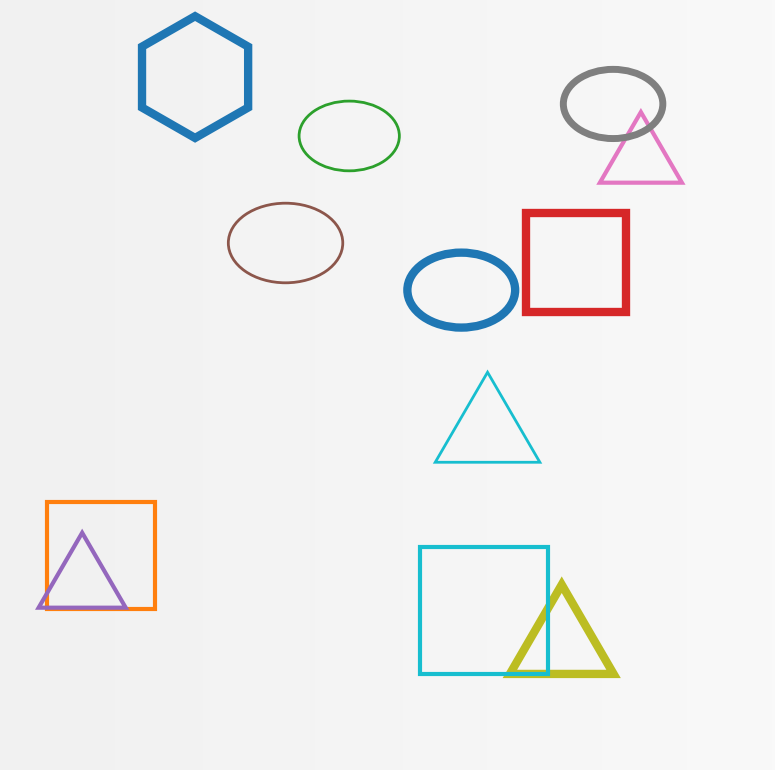[{"shape": "oval", "thickness": 3, "radius": 0.35, "center": [0.595, 0.623]}, {"shape": "hexagon", "thickness": 3, "radius": 0.4, "center": [0.252, 0.9]}, {"shape": "square", "thickness": 1.5, "radius": 0.35, "center": [0.13, 0.279]}, {"shape": "oval", "thickness": 1, "radius": 0.32, "center": [0.451, 0.823]}, {"shape": "square", "thickness": 3, "radius": 0.32, "center": [0.743, 0.659]}, {"shape": "triangle", "thickness": 1.5, "radius": 0.32, "center": [0.106, 0.243]}, {"shape": "oval", "thickness": 1, "radius": 0.37, "center": [0.368, 0.684]}, {"shape": "triangle", "thickness": 1.5, "radius": 0.31, "center": [0.827, 0.793]}, {"shape": "oval", "thickness": 2.5, "radius": 0.32, "center": [0.791, 0.865]}, {"shape": "triangle", "thickness": 3, "radius": 0.39, "center": [0.725, 0.163]}, {"shape": "triangle", "thickness": 1, "radius": 0.39, "center": [0.629, 0.439]}, {"shape": "square", "thickness": 1.5, "radius": 0.41, "center": [0.624, 0.207]}]